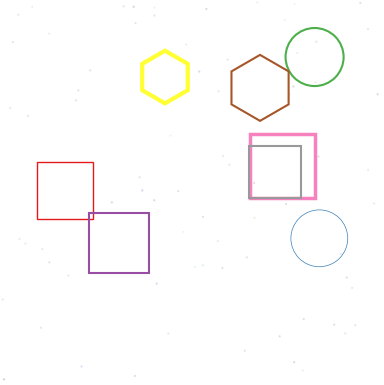[{"shape": "square", "thickness": 1, "radius": 0.36, "center": [0.168, 0.505]}, {"shape": "circle", "thickness": 0.5, "radius": 0.37, "center": [0.829, 0.381]}, {"shape": "circle", "thickness": 1.5, "radius": 0.38, "center": [0.817, 0.852]}, {"shape": "square", "thickness": 1.5, "radius": 0.39, "center": [0.31, 0.37]}, {"shape": "hexagon", "thickness": 3, "radius": 0.34, "center": [0.429, 0.8]}, {"shape": "hexagon", "thickness": 1.5, "radius": 0.43, "center": [0.675, 0.772]}, {"shape": "square", "thickness": 2.5, "radius": 0.42, "center": [0.734, 0.569]}, {"shape": "square", "thickness": 1.5, "radius": 0.34, "center": [0.714, 0.554]}]